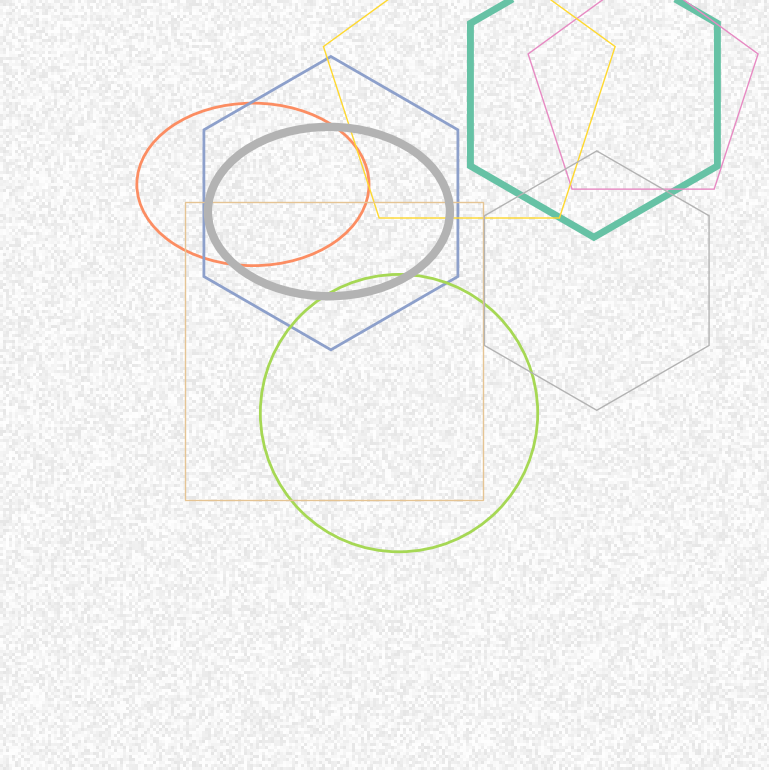[{"shape": "hexagon", "thickness": 2.5, "radius": 0.93, "center": [0.771, 0.877]}, {"shape": "oval", "thickness": 1, "radius": 0.75, "center": [0.328, 0.761]}, {"shape": "hexagon", "thickness": 1, "radius": 0.95, "center": [0.43, 0.736]}, {"shape": "pentagon", "thickness": 0.5, "radius": 0.79, "center": [0.835, 0.881]}, {"shape": "circle", "thickness": 1, "radius": 0.9, "center": [0.518, 0.463]}, {"shape": "pentagon", "thickness": 0.5, "radius": 1.0, "center": [0.609, 0.878]}, {"shape": "square", "thickness": 0.5, "radius": 0.97, "center": [0.434, 0.544]}, {"shape": "oval", "thickness": 3, "radius": 0.79, "center": [0.427, 0.725]}, {"shape": "hexagon", "thickness": 0.5, "radius": 0.84, "center": [0.775, 0.636]}]